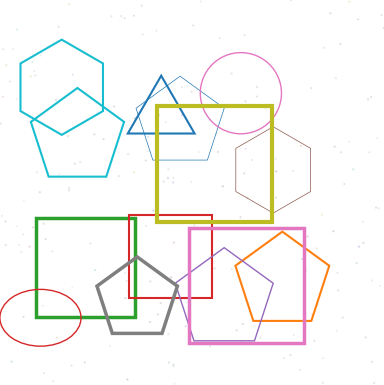[{"shape": "pentagon", "thickness": 0.5, "radius": 0.6, "center": [0.468, 0.682]}, {"shape": "triangle", "thickness": 1.5, "radius": 0.5, "center": [0.419, 0.703]}, {"shape": "pentagon", "thickness": 1.5, "radius": 0.64, "center": [0.733, 0.27]}, {"shape": "square", "thickness": 2.5, "radius": 0.64, "center": [0.221, 0.305]}, {"shape": "square", "thickness": 1.5, "radius": 0.54, "center": [0.444, 0.333]}, {"shape": "oval", "thickness": 1, "radius": 0.53, "center": [0.105, 0.175]}, {"shape": "pentagon", "thickness": 1, "radius": 0.67, "center": [0.582, 0.223]}, {"shape": "hexagon", "thickness": 0.5, "radius": 0.56, "center": [0.71, 0.559]}, {"shape": "square", "thickness": 2.5, "radius": 0.74, "center": [0.64, 0.258]}, {"shape": "circle", "thickness": 1, "radius": 0.53, "center": [0.626, 0.758]}, {"shape": "pentagon", "thickness": 2.5, "radius": 0.55, "center": [0.356, 0.223]}, {"shape": "square", "thickness": 3, "radius": 0.75, "center": [0.558, 0.574]}, {"shape": "hexagon", "thickness": 1.5, "radius": 0.62, "center": [0.16, 0.773]}, {"shape": "pentagon", "thickness": 1.5, "radius": 0.64, "center": [0.201, 0.644]}]